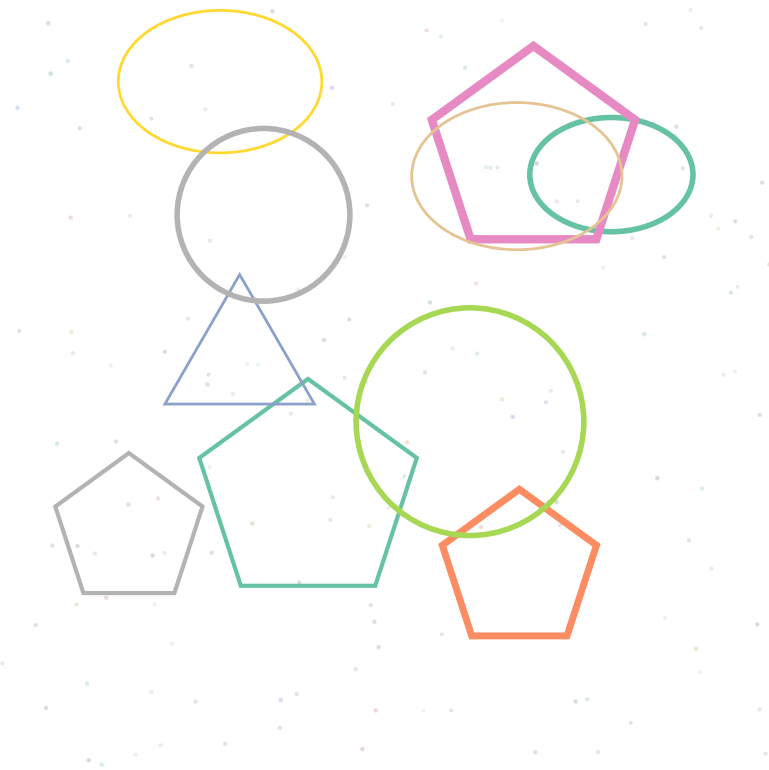[{"shape": "oval", "thickness": 2, "radius": 0.53, "center": [0.794, 0.773]}, {"shape": "pentagon", "thickness": 1.5, "radius": 0.74, "center": [0.4, 0.359]}, {"shape": "pentagon", "thickness": 2.5, "radius": 0.53, "center": [0.675, 0.259]}, {"shape": "triangle", "thickness": 1, "radius": 0.56, "center": [0.311, 0.531]}, {"shape": "pentagon", "thickness": 3, "radius": 0.69, "center": [0.693, 0.802]}, {"shape": "circle", "thickness": 2, "radius": 0.74, "center": [0.61, 0.452]}, {"shape": "oval", "thickness": 1, "radius": 0.66, "center": [0.286, 0.894]}, {"shape": "oval", "thickness": 1, "radius": 0.68, "center": [0.671, 0.771]}, {"shape": "circle", "thickness": 2, "radius": 0.56, "center": [0.342, 0.721]}, {"shape": "pentagon", "thickness": 1.5, "radius": 0.5, "center": [0.167, 0.311]}]